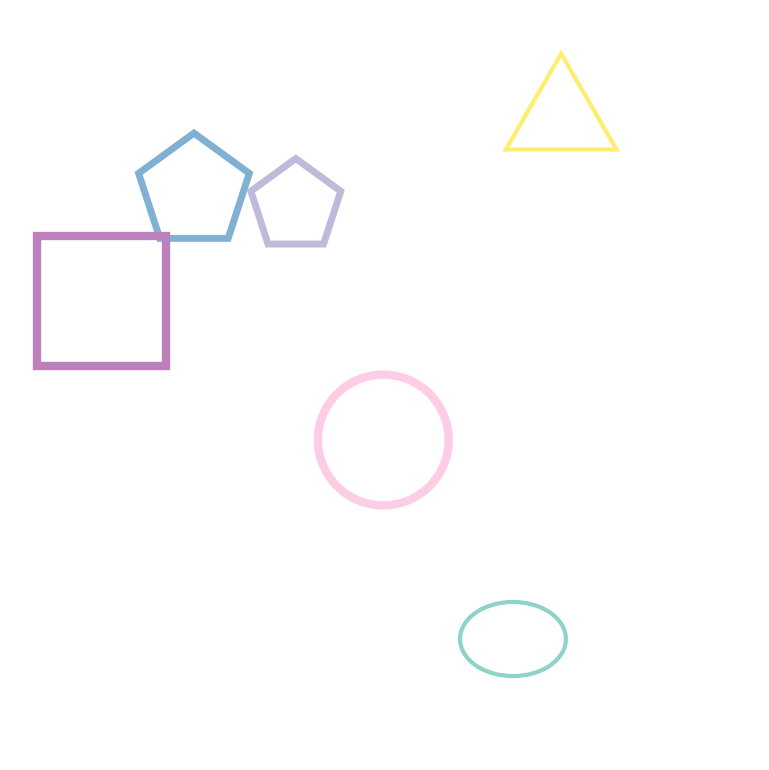[{"shape": "oval", "thickness": 1.5, "radius": 0.34, "center": [0.666, 0.17]}, {"shape": "pentagon", "thickness": 2.5, "radius": 0.31, "center": [0.384, 0.733]}, {"shape": "pentagon", "thickness": 2.5, "radius": 0.38, "center": [0.252, 0.752]}, {"shape": "circle", "thickness": 3, "radius": 0.42, "center": [0.498, 0.429]}, {"shape": "square", "thickness": 3, "radius": 0.42, "center": [0.132, 0.609]}, {"shape": "triangle", "thickness": 1.5, "radius": 0.41, "center": [0.729, 0.847]}]